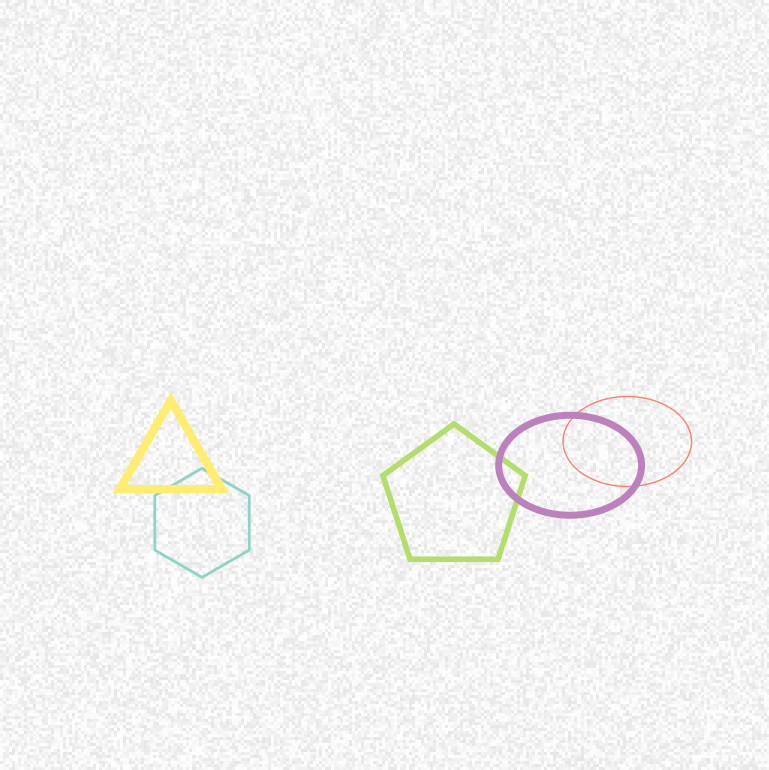[{"shape": "hexagon", "thickness": 1, "radius": 0.35, "center": [0.262, 0.321]}, {"shape": "oval", "thickness": 0.5, "radius": 0.42, "center": [0.815, 0.427]}, {"shape": "pentagon", "thickness": 2, "radius": 0.49, "center": [0.59, 0.352]}, {"shape": "oval", "thickness": 2.5, "radius": 0.46, "center": [0.74, 0.396]}, {"shape": "triangle", "thickness": 3, "radius": 0.38, "center": [0.222, 0.403]}]